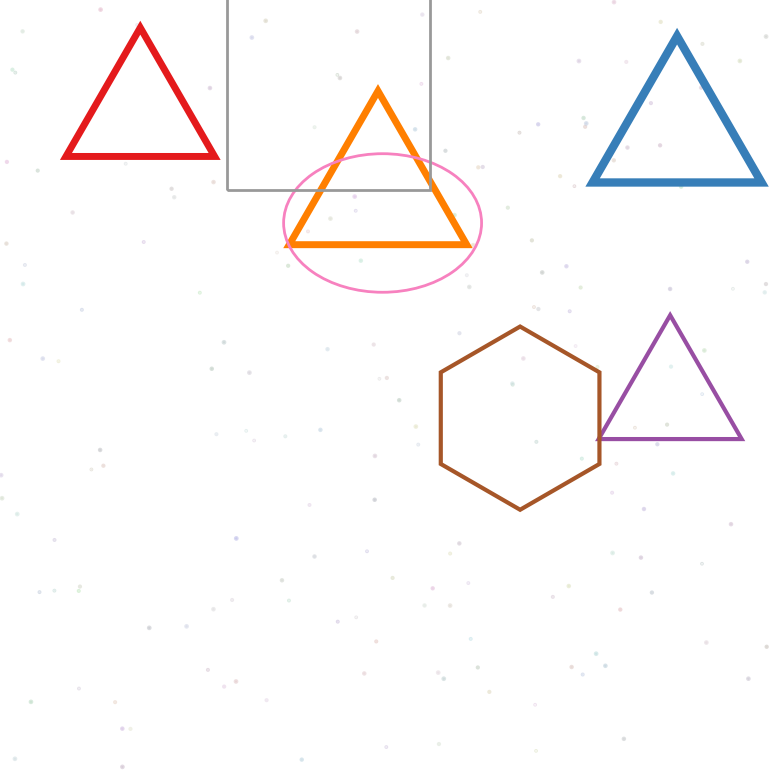[{"shape": "triangle", "thickness": 2.5, "radius": 0.56, "center": [0.182, 0.853]}, {"shape": "triangle", "thickness": 3, "radius": 0.63, "center": [0.879, 0.826]}, {"shape": "triangle", "thickness": 1.5, "radius": 0.54, "center": [0.87, 0.483]}, {"shape": "triangle", "thickness": 2.5, "radius": 0.67, "center": [0.491, 0.749]}, {"shape": "hexagon", "thickness": 1.5, "radius": 0.59, "center": [0.675, 0.457]}, {"shape": "oval", "thickness": 1, "radius": 0.64, "center": [0.497, 0.71]}, {"shape": "square", "thickness": 1, "radius": 0.66, "center": [0.427, 0.885]}]